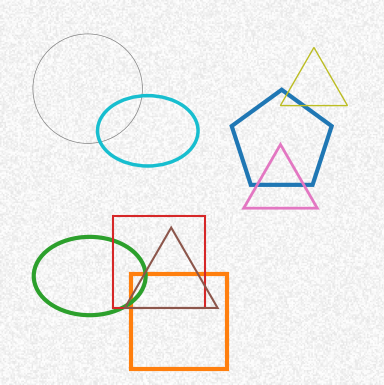[{"shape": "pentagon", "thickness": 3, "radius": 0.68, "center": [0.732, 0.63]}, {"shape": "square", "thickness": 3, "radius": 0.62, "center": [0.465, 0.165]}, {"shape": "oval", "thickness": 3, "radius": 0.73, "center": [0.233, 0.283]}, {"shape": "square", "thickness": 1.5, "radius": 0.6, "center": [0.414, 0.32]}, {"shape": "triangle", "thickness": 1.5, "radius": 0.7, "center": [0.445, 0.27]}, {"shape": "triangle", "thickness": 2, "radius": 0.55, "center": [0.729, 0.514]}, {"shape": "circle", "thickness": 0.5, "radius": 0.71, "center": [0.228, 0.77]}, {"shape": "triangle", "thickness": 1, "radius": 0.5, "center": [0.815, 0.776]}, {"shape": "oval", "thickness": 2.5, "radius": 0.65, "center": [0.384, 0.66]}]